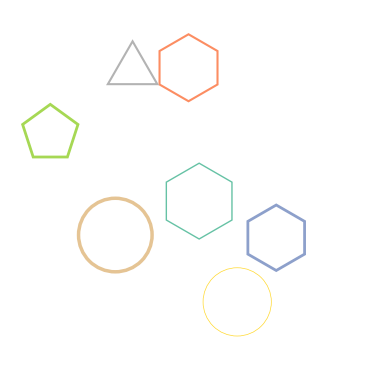[{"shape": "hexagon", "thickness": 1, "radius": 0.49, "center": [0.517, 0.478]}, {"shape": "hexagon", "thickness": 1.5, "radius": 0.43, "center": [0.49, 0.824]}, {"shape": "hexagon", "thickness": 2, "radius": 0.43, "center": [0.717, 0.382]}, {"shape": "pentagon", "thickness": 2, "radius": 0.38, "center": [0.131, 0.653]}, {"shape": "circle", "thickness": 0.5, "radius": 0.44, "center": [0.616, 0.216]}, {"shape": "circle", "thickness": 2.5, "radius": 0.48, "center": [0.3, 0.39]}, {"shape": "triangle", "thickness": 1.5, "radius": 0.37, "center": [0.344, 0.818]}]